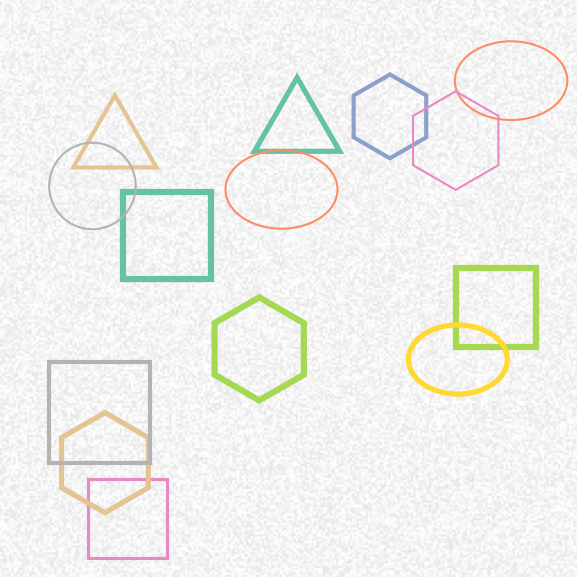[{"shape": "square", "thickness": 3, "radius": 0.38, "center": [0.289, 0.591]}, {"shape": "triangle", "thickness": 2.5, "radius": 0.43, "center": [0.514, 0.78]}, {"shape": "oval", "thickness": 1, "radius": 0.49, "center": [0.885, 0.859]}, {"shape": "oval", "thickness": 1, "radius": 0.49, "center": [0.487, 0.671]}, {"shape": "hexagon", "thickness": 2, "radius": 0.36, "center": [0.675, 0.798]}, {"shape": "hexagon", "thickness": 1, "radius": 0.43, "center": [0.789, 0.756]}, {"shape": "square", "thickness": 1.5, "radius": 0.34, "center": [0.221, 0.102]}, {"shape": "square", "thickness": 3, "radius": 0.34, "center": [0.859, 0.467]}, {"shape": "hexagon", "thickness": 3, "radius": 0.45, "center": [0.449, 0.395]}, {"shape": "oval", "thickness": 2.5, "radius": 0.43, "center": [0.793, 0.377]}, {"shape": "hexagon", "thickness": 2.5, "radius": 0.43, "center": [0.182, 0.198]}, {"shape": "triangle", "thickness": 2, "radius": 0.42, "center": [0.199, 0.751]}, {"shape": "circle", "thickness": 1, "radius": 0.37, "center": [0.16, 0.677]}, {"shape": "square", "thickness": 2, "radius": 0.44, "center": [0.172, 0.285]}]